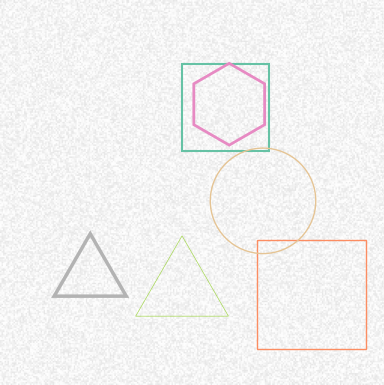[{"shape": "square", "thickness": 1.5, "radius": 0.57, "center": [0.585, 0.72]}, {"shape": "square", "thickness": 1, "radius": 0.71, "center": [0.809, 0.235]}, {"shape": "hexagon", "thickness": 2, "radius": 0.53, "center": [0.595, 0.729]}, {"shape": "triangle", "thickness": 0.5, "radius": 0.7, "center": [0.473, 0.248]}, {"shape": "circle", "thickness": 1, "radius": 0.68, "center": [0.683, 0.478]}, {"shape": "triangle", "thickness": 2.5, "radius": 0.54, "center": [0.234, 0.285]}]